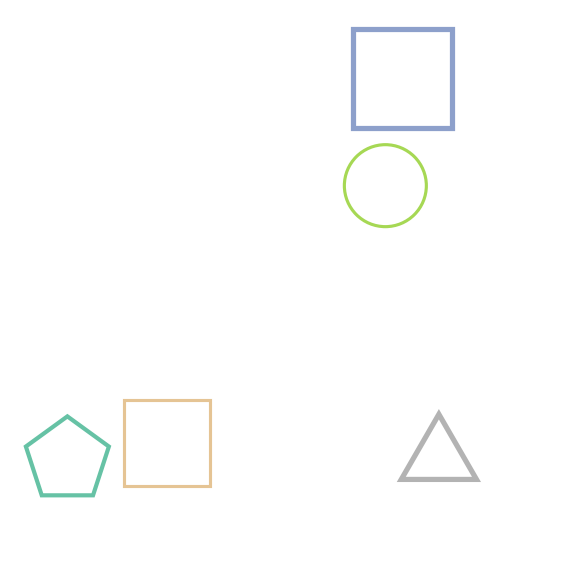[{"shape": "pentagon", "thickness": 2, "radius": 0.38, "center": [0.117, 0.203]}, {"shape": "square", "thickness": 2.5, "radius": 0.43, "center": [0.697, 0.863]}, {"shape": "circle", "thickness": 1.5, "radius": 0.35, "center": [0.667, 0.678]}, {"shape": "square", "thickness": 1.5, "radius": 0.37, "center": [0.289, 0.233]}, {"shape": "triangle", "thickness": 2.5, "radius": 0.38, "center": [0.76, 0.207]}]